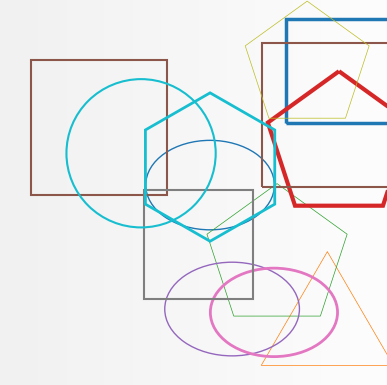[{"shape": "oval", "thickness": 1, "radius": 0.83, "center": [0.542, 0.519]}, {"shape": "square", "thickness": 2.5, "radius": 0.68, "center": [0.874, 0.815]}, {"shape": "triangle", "thickness": 0.5, "radius": 0.99, "center": [0.845, 0.149]}, {"shape": "pentagon", "thickness": 0.5, "radius": 0.95, "center": [0.715, 0.333]}, {"shape": "pentagon", "thickness": 3, "radius": 0.97, "center": [0.875, 0.622]}, {"shape": "oval", "thickness": 1, "radius": 0.87, "center": [0.599, 0.197]}, {"shape": "square", "thickness": 1.5, "radius": 0.88, "center": [0.256, 0.668]}, {"shape": "square", "thickness": 1.5, "radius": 0.94, "center": [0.864, 0.701]}, {"shape": "oval", "thickness": 2, "radius": 0.82, "center": [0.707, 0.189]}, {"shape": "square", "thickness": 1.5, "radius": 0.71, "center": [0.512, 0.364]}, {"shape": "pentagon", "thickness": 0.5, "radius": 0.84, "center": [0.793, 0.829]}, {"shape": "circle", "thickness": 1.5, "radius": 0.96, "center": [0.364, 0.602]}, {"shape": "hexagon", "thickness": 2, "radius": 0.96, "center": [0.542, 0.566]}]